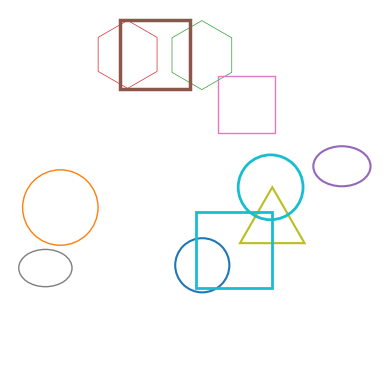[{"shape": "circle", "thickness": 1.5, "radius": 0.35, "center": [0.525, 0.311]}, {"shape": "circle", "thickness": 1, "radius": 0.49, "center": [0.157, 0.461]}, {"shape": "hexagon", "thickness": 0.5, "radius": 0.45, "center": [0.524, 0.857]}, {"shape": "hexagon", "thickness": 0.5, "radius": 0.44, "center": [0.331, 0.859]}, {"shape": "oval", "thickness": 1.5, "radius": 0.37, "center": [0.888, 0.568]}, {"shape": "square", "thickness": 2.5, "radius": 0.45, "center": [0.402, 0.858]}, {"shape": "square", "thickness": 1, "radius": 0.37, "center": [0.641, 0.729]}, {"shape": "oval", "thickness": 1, "radius": 0.35, "center": [0.118, 0.304]}, {"shape": "triangle", "thickness": 1.5, "radius": 0.48, "center": [0.707, 0.417]}, {"shape": "circle", "thickness": 2, "radius": 0.42, "center": [0.703, 0.514]}, {"shape": "square", "thickness": 2, "radius": 0.5, "center": [0.608, 0.351]}]